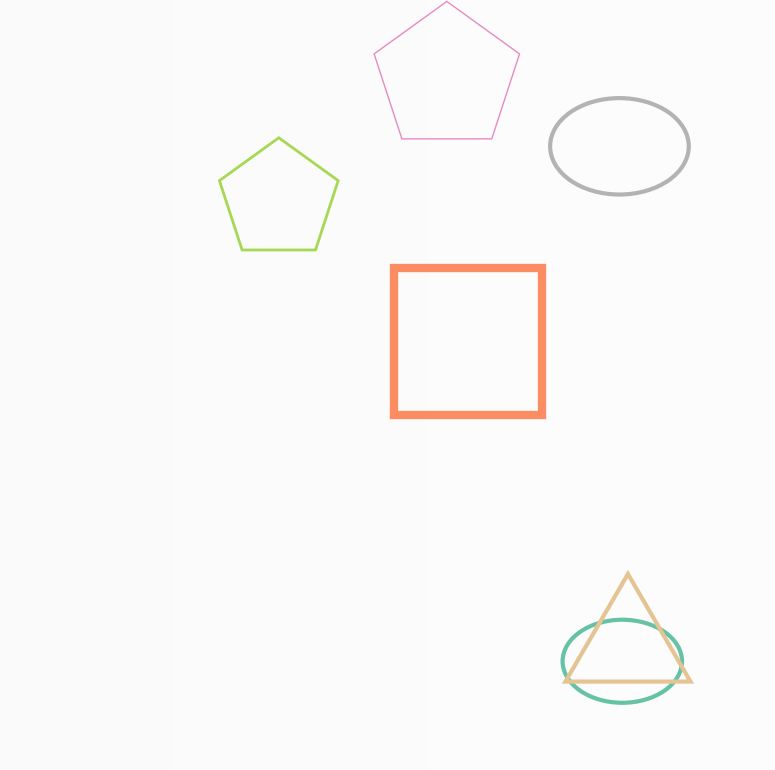[{"shape": "oval", "thickness": 1.5, "radius": 0.39, "center": [0.803, 0.141]}, {"shape": "square", "thickness": 3, "radius": 0.48, "center": [0.604, 0.557]}, {"shape": "pentagon", "thickness": 0.5, "radius": 0.49, "center": [0.577, 0.899]}, {"shape": "pentagon", "thickness": 1, "radius": 0.4, "center": [0.36, 0.741]}, {"shape": "triangle", "thickness": 1.5, "radius": 0.47, "center": [0.81, 0.161]}, {"shape": "oval", "thickness": 1.5, "radius": 0.45, "center": [0.799, 0.81]}]